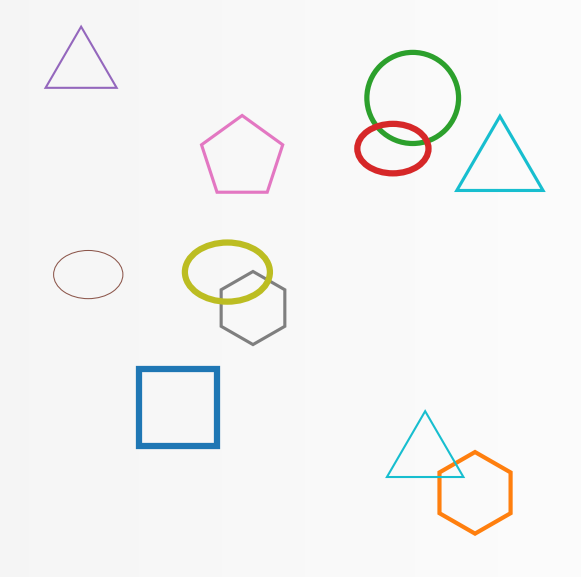[{"shape": "square", "thickness": 3, "radius": 0.33, "center": [0.307, 0.293]}, {"shape": "hexagon", "thickness": 2, "radius": 0.35, "center": [0.817, 0.146]}, {"shape": "circle", "thickness": 2.5, "radius": 0.39, "center": [0.71, 0.83]}, {"shape": "oval", "thickness": 3, "radius": 0.31, "center": [0.676, 0.742]}, {"shape": "triangle", "thickness": 1, "radius": 0.35, "center": [0.14, 0.882]}, {"shape": "oval", "thickness": 0.5, "radius": 0.3, "center": [0.152, 0.524]}, {"shape": "pentagon", "thickness": 1.5, "radius": 0.37, "center": [0.417, 0.726]}, {"shape": "hexagon", "thickness": 1.5, "radius": 0.32, "center": [0.435, 0.466]}, {"shape": "oval", "thickness": 3, "radius": 0.37, "center": [0.391, 0.528]}, {"shape": "triangle", "thickness": 1.5, "radius": 0.43, "center": [0.86, 0.712]}, {"shape": "triangle", "thickness": 1, "radius": 0.38, "center": [0.731, 0.211]}]